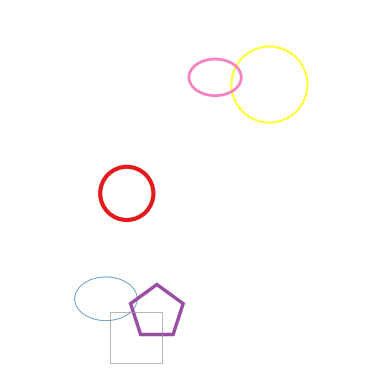[{"shape": "circle", "thickness": 3, "radius": 0.35, "center": [0.329, 0.498]}, {"shape": "oval", "thickness": 0.5, "radius": 0.41, "center": [0.275, 0.224]}, {"shape": "pentagon", "thickness": 2.5, "radius": 0.36, "center": [0.407, 0.189]}, {"shape": "circle", "thickness": 1.5, "radius": 0.49, "center": [0.7, 0.78]}, {"shape": "oval", "thickness": 2, "radius": 0.34, "center": [0.559, 0.799]}, {"shape": "square", "thickness": 0.5, "radius": 0.34, "center": [0.353, 0.123]}]